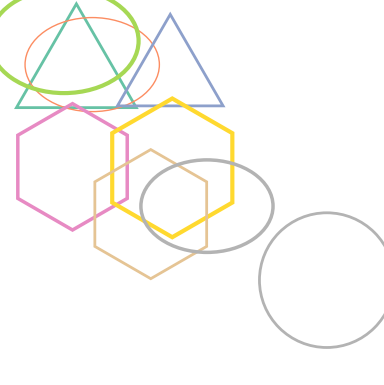[{"shape": "triangle", "thickness": 2, "radius": 0.9, "center": [0.198, 0.81]}, {"shape": "oval", "thickness": 1, "radius": 0.87, "center": [0.24, 0.832]}, {"shape": "triangle", "thickness": 2, "radius": 0.79, "center": [0.442, 0.804]}, {"shape": "hexagon", "thickness": 2.5, "radius": 0.82, "center": [0.188, 0.567]}, {"shape": "oval", "thickness": 3, "radius": 0.97, "center": [0.166, 0.894]}, {"shape": "hexagon", "thickness": 3, "radius": 0.9, "center": [0.447, 0.564]}, {"shape": "hexagon", "thickness": 2, "radius": 0.84, "center": [0.392, 0.444]}, {"shape": "circle", "thickness": 2, "radius": 0.87, "center": [0.849, 0.272]}, {"shape": "oval", "thickness": 2.5, "radius": 0.86, "center": [0.538, 0.465]}]